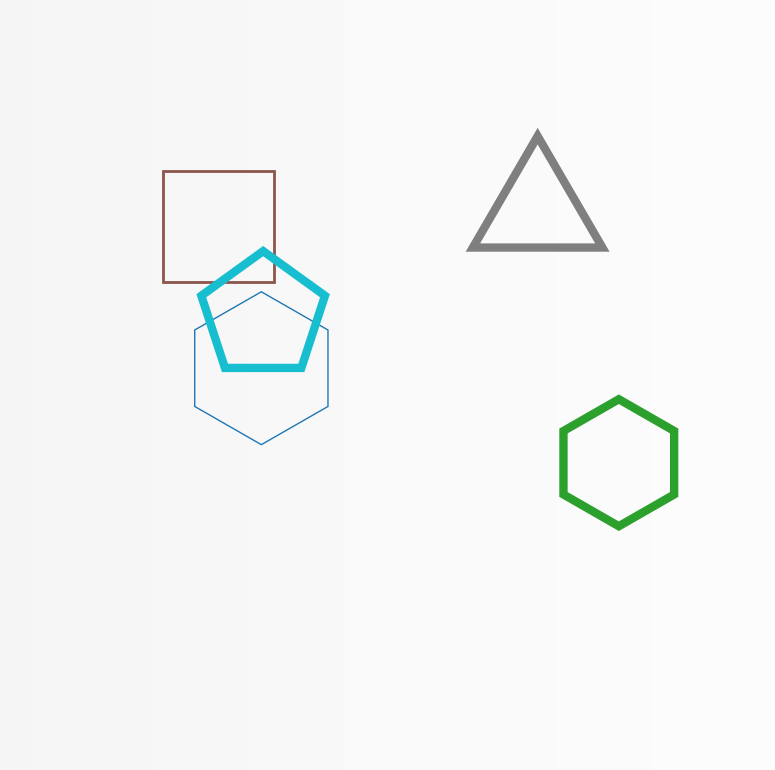[{"shape": "hexagon", "thickness": 0.5, "radius": 0.5, "center": [0.337, 0.522]}, {"shape": "hexagon", "thickness": 3, "radius": 0.41, "center": [0.798, 0.399]}, {"shape": "square", "thickness": 1, "radius": 0.36, "center": [0.282, 0.706]}, {"shape": "triangle", "thickness": 3, "radius": 0.48, "center": [0.694, 0.727]}, {"shape": "pentagon", "thickness": 3, "radius": 0.42, "center": [0.34, 0.59]}]